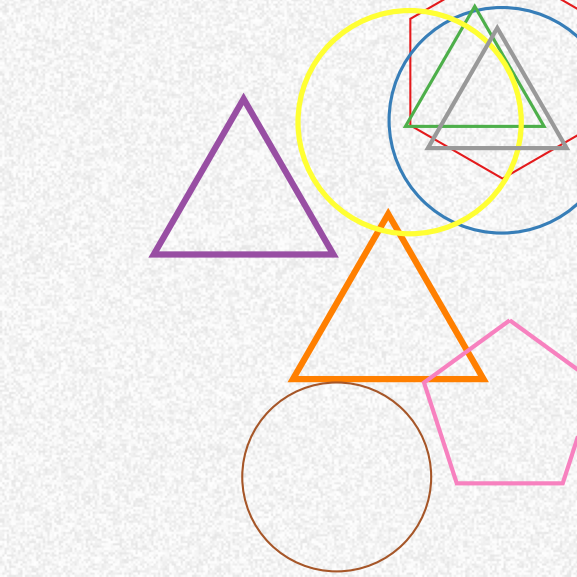[{"shape": "hexagon", "thickness": 1, "radius": 0.92, "center": [0.87, 0.874]}, {"shape": "circle", "thickness": 1.5, "radius": 0.98, "center": [0.869, 0.791]}, {"shape": "triangle", "thickness": 1.5, "radius": 0.69, "center": [0.822, 0.85]}, {"shape": "triangle", "thickness": 3, "radius": 0.9, "center": [0.422, 0.648]}, {"shape": "triangle", "thickness": 3, "radius": 0.95, "center": [0.672, 0.438]}, {"shape": "circle", "thickness": 2.5, "radius": 0.97, "center": [0.709, 0.788]}, {"shape": "circle", "thickness": 1, "radius": 0.82, "center": [0.583, 0.173]}, {"shape": "pentagon", "thickness": 2, "radius": 0.78, "center": [0.883, 0.288]}, {"shape": "triangle", "thickness": 2, "radius": 0.69, "center": [0.861, 0.812]}]